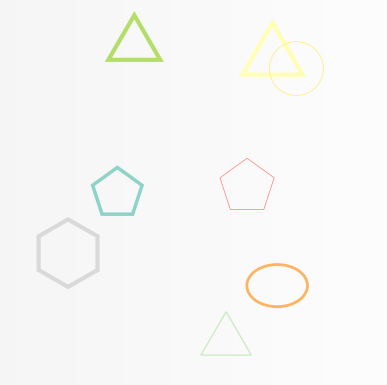[{"shape": "pentagon", "thickness": 2.5, "radius": 0.34, "center": [0.303, 0.498]}, {"shape": "triangle", "thickness": 3, "radius": 0.45, "center": [0.703, 0.851]}, {"shape": "pentagon", "thickness": 0.5, "radius": 0.37, "center": [0.638, 0.515]}, {"shape": "oval", "thickness": 2, "radius": 0.39, "center": [0.715, 0.258]}, {"shape": "triangle", "thickness": 3, "radius": 0.39, "center": [0.347, 0.883]}, {"shape": "hexagon", "thickness": 3, "radius": 0.44, "center": [0.176, 0.342]}, {"shape": "triangle", "thickness": 1, "radius": 0.38, "center": [0.584, 0.115]}, {"shape": "circle", "thickness": 0.5, "radius": 0.35, "center": [0.765, 0.822]}]